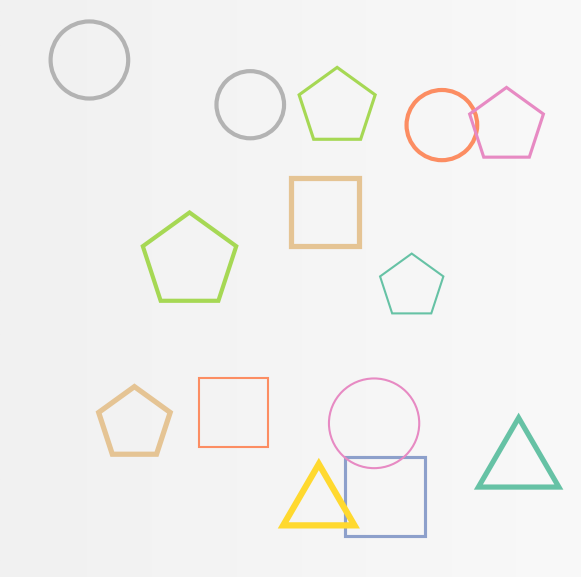[{"shape": "pentagon", "thickness": 1, "radius": 0.29, "center": [0.708, 0.503]}, {"shape": "triangle", "thickness": 2.5, "radius": 0.4, "center": [0.892, 0.196]}, {"shape": "circle", "thickness": 2, "radius": 0.3, "center": [0.76, 0.783]}, {"shape": "square", "thickness": 1, "radius": 0.3, "center": [0.402, 0.285]}, {"shape": "square", "thickness": 1.5, "radius": 0.34, "center": [0.662, 0.139]}, {"shape": "pentagon", "thickness": 1.5, "radius": 0.33, "center": [0.871, 0.781]}, {"shape": "circle", "thickness": 1, "radius": 0.39, "center": [0.644, 0.266]}, {"shape": "pentagon", "thickness": 1.5, "radius": 0.34, "center": [0.58, 0.814]}, {"shape": "pentagon", "thickness": 2, "radius": 0.42, "center": [0.326, 0.547]}, {"shape": "triangle", "thickness": 3, "radius": 0.35, "center": [0.549, 0.125]}, {"shape": "pentagon", "thickness": 2.5, "radius": 0.32, "center": [0.231, 0.265]}, {"shape": "square", "thickness": 2.5, "radius": 0.29, "center": [0.559, 0.632]}, {"shape": "circle", "thickness": 2, "radius": 0.33, "center": [0.154, 0.895]}, {"shape": "circle", "thickness": 2, "radius": 0.29, "center": [0.431, 0.818]}]